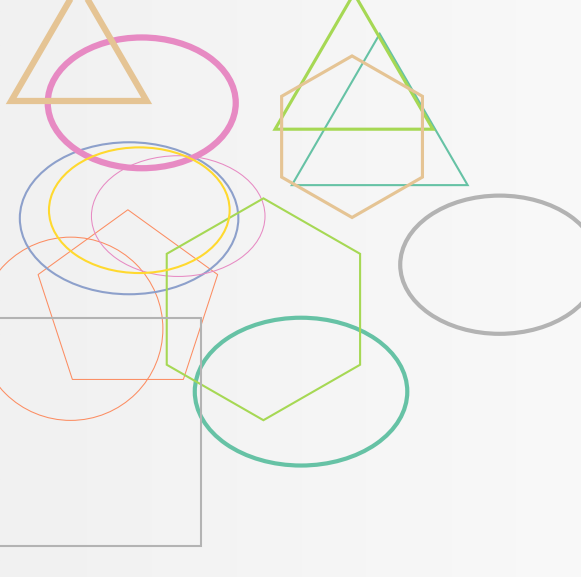[{"shape": "triangle", "thickness": 1, "radius": 0.87, "center": [0.653, 0.766]}, {"shape": "oval", "thickness": 2, "radius": 0.91, "center": [0.518, 0.321]}, {"shape": "pentagon", "thickness": 0.5, "radius": 0.81, "center": [0.22, 0.473]}, {"shape": "circle", "thickness": 0.5, "radius": 0.79, "center": [0.122, 0.43]}, {"shape": "oval", "thickness": 1, "radius": 0.94, "center": [0.222, 0.621]}, {"shape": "oval", "thickness": 3, "radius": 0.81, "center": [0.244, 0.821]}, {"shape": "oval", "thickness": 0.5, "radius": 0.75, "center": [0.307, 0.625]}, {"shape": "triangle", "thickness": 1.5, "radius": 0.78, "center": [0.609, 0.854]}, {"shape": "hexagon", "thickness": 1, "radius": 0.96, "center": [0.453, 0.464]}, {"shape": "oval", "thickness": 1, "radius": 0.78, "center": [0.24, 0.635]}, {"shape": "hexagon", "thickness": 1.5, "radius": 0.7, "center": [0.606, 0.762]}, {"shape": "triangle", "thickness": 3, "radius": 0.67, "center": [0.136, 0.892]}, {"shape": "square", "thickness": 1, "radius": 0.98, "center": [0.148, 0.251]}, {"shape": "oval", "thickness": 2, "radius": 0.85, "center": [0.859, 0.541]}]